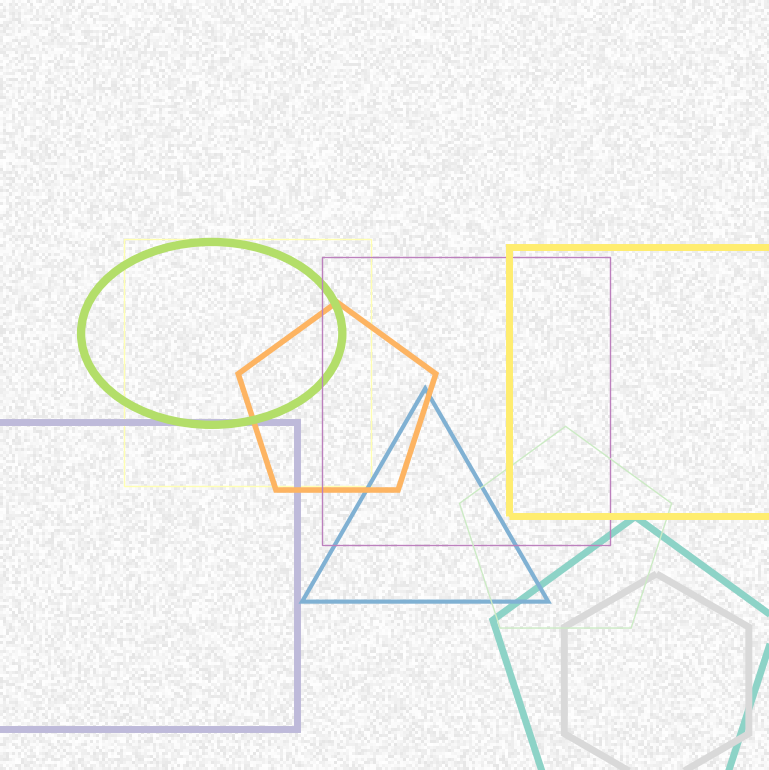[{"shape": "pentagon", "thickness": 2.5, "radius": 0.97, "center": [0.825, 0.135]}, {"shape": "square", "thickness": 0.5, "radius": 0.8, "center": [0.322, 0.529]}, {"shape": "square", "thickness": 2.5, "radius": 1.0, "center": [0.187, 0.252]}, {"shape": "triangle", "thickness": 1.5, "radius": 0.92, "center": [0.552, 0.311]}, {"shape": "pentagon", "thickness": 2, "radius": 0.67, "center": [0.438, 0.473]}, {"shape": "oval", "thickness": 3, "radius": 0.85, "center": [0.275, 0.567]}, {"shape": "hexagon", "thickness": 2.5, "radius": 0.69, "center": [0.853, 0.116]}, {"shape": "square", "thickness": 0.5, "radius": 0.93, "center": [0.606, 0.48]}, {"shape": "pentagon", "thickness": 0.5, "radius": 0.72, "center": [0.735, 0.302]}, {"shape": "square", "thickness": 2.5, "radius": 0.88, "center": [0.836, 0.504]}]